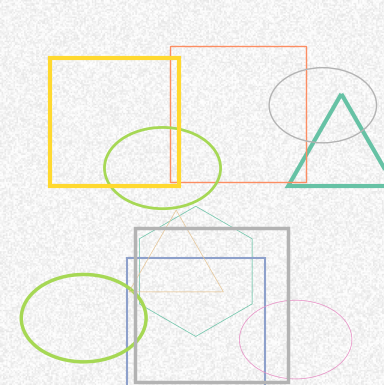[{"shape": "triangle", "thickness": 3, "radius": 0.8, "center": [0.887, 0.597]}, {"shape": "hexagon", "thickness": 0.5, "radius": 0.85, "center": [0.508, 0.295]}, {"shape": "square", "thickness": 1, "radius": 0.89, "center": [0.619, 0.703]}, {"shape": "square", "thickness": 1.5, "radius": 0.89, "center": [0.509, 0.151]}, {"shape": "oval", "thickness": 0.5, "radius": 0.73, "center": [0.768, 0.118]}, {"shape": "oval", "thickness": 2.5, "radius": 0.81, "center": [0.217, 0.174]}, {"shape": "oval", "thickness": 2, "radius": 0.75, "center": [0.422, 0.563]}, {"shape": "square", "thickness": 3, "radius": 0.84, "center": [0.298, 0.683]}, {"shape": "triangle", "thickness": 0.5, "radius": 0.71, "center": [0.458, 0.313]}, {"shape": "square", "thickness": 2.5, "radius": 1.0, "center": [0.55, 0.208]}, {"shape": "oval", "thickness": 1, "radius": 0.7, "center": [0.839, 0.727]}]